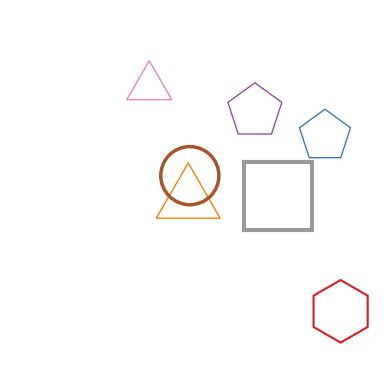[{"shape": "hexagon", "thickness": 1.5, "radius": 0.41, "center": [0.885, 0.191]}, {"shape": "pentagon", "thickness": 1, "radius": 0.35, "center": [0.844, 0.647]}, {"shape": "pentagon", "thickness": 1, "radius": 0.37, "center": [0.662, 0.711]}, {"shape": "triangle", "thickness": 1, "radius": 0.48, "center": [0.489, 0.481]}, {"shape": "circle", "thickness": 2.5, "radius": 0.38, "center": [0.493, 0.544]}, {"shape": "triangle", "thickness": 1, "radius": 0.34, "center": [0.388, 0.775]}, {"shape": "square", "thickness": 3, "radius": 0.44, "center": [0.723, 0.491]}]